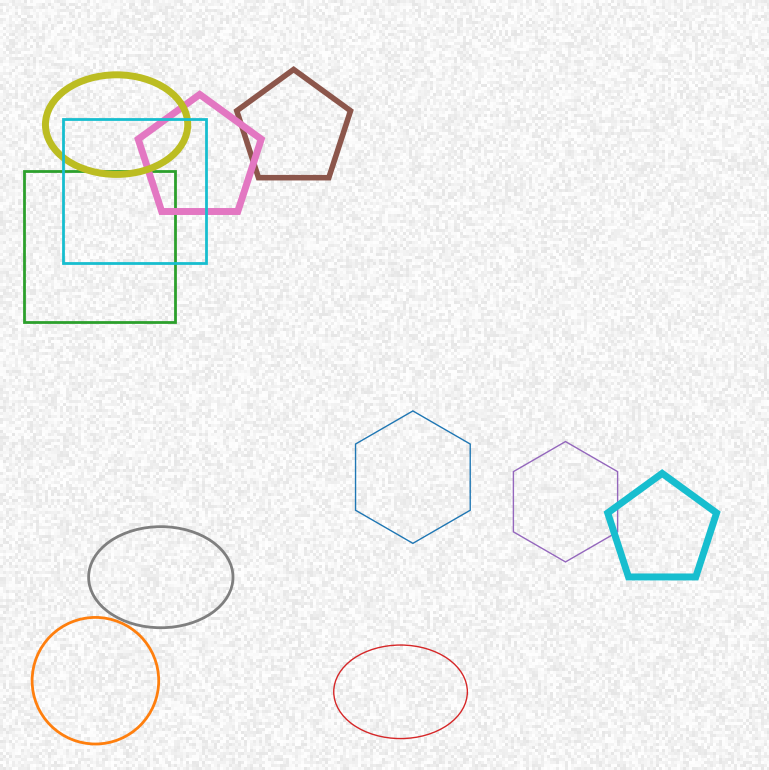[{"shape": "hexagon", "thickness": 0.5, "radius": 0.43, "center": [0.536, 0.38]}, {"shape": "circle", "thickness": 1, "radius": 0.41, "center": [0.124, 0.116]}, {"shape": "square", "thickness": 1, "radius": 0.49, "center": [0.129, 0.68]}, {"shape": "oval", "thickness": 0.5, "radius": 0.43, "center": [0.52, 0.102]}, {"shape": "hexagon", "thickness": 0.5, "radius": 0.39, "center": [0.734, 0.348]}, {"shape": "pentagon", "thickness": 2, "radius": 0.39, "center": [0.381, 0.832]}, {"shape": "pentagon", "thickness": 2.5, "radius": 0.42, "center": [0.259, 0.793]}, {"shape": "oval", "thickness": 1, "radius": 0.47, "center": [0.209, 0.25]}, {"shape": "oval", "thickness": 2.5, "radius": 0.46, "center": [0.151, 0.838]}, {"shape": "pentagon", "thickness": 2.5, "radius": 0.37, "center": [0.86, 0.311]}, {"shape": "square", "thickness": 1, "radius": 0.47, "center": [0.174, 0.752]}]